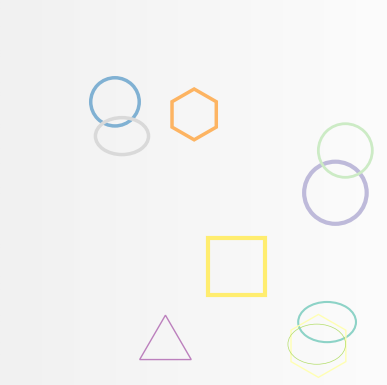[{"shape": "oval", "thickness": 1.5, "radius": 0.37, "center": [0.844, 0.163]}, {"shape": "hexagon", "thickness": 1, "radius": 0.41, "center": [0.822, 0.102]}, {"shape": "circle", "thickness": 3, "radius": 0.4, "center": [0.866, 0.499]}, {"shape": "circle", "thickness": 2.5, "radius": 0.31, "center": [0.297, 0.735]}, {"shape": "hexagon", "thickness": 2.5, "radius": 0.33, "center": [0.501, 0.703]}, {"shape": "oval", "thickness": 0.5, "radius": 0.37, "center": [0.818, 0.106]}, {"shape": "oval", "thickness": 2.5, "radius": 0.34, "center": [0.315, 0.646]}, {"shape": "triangle", "thickness": 1, "radius": 0.38, "center": [0.427, 0.104]}, {"shape": "circle", "thickness": 2, "radius": 0.35, "center": [0.891, 0.609]}, {"shape": "square", "thickness": 3, "radius": 0.37, "center": [0.609, 0.307]}]